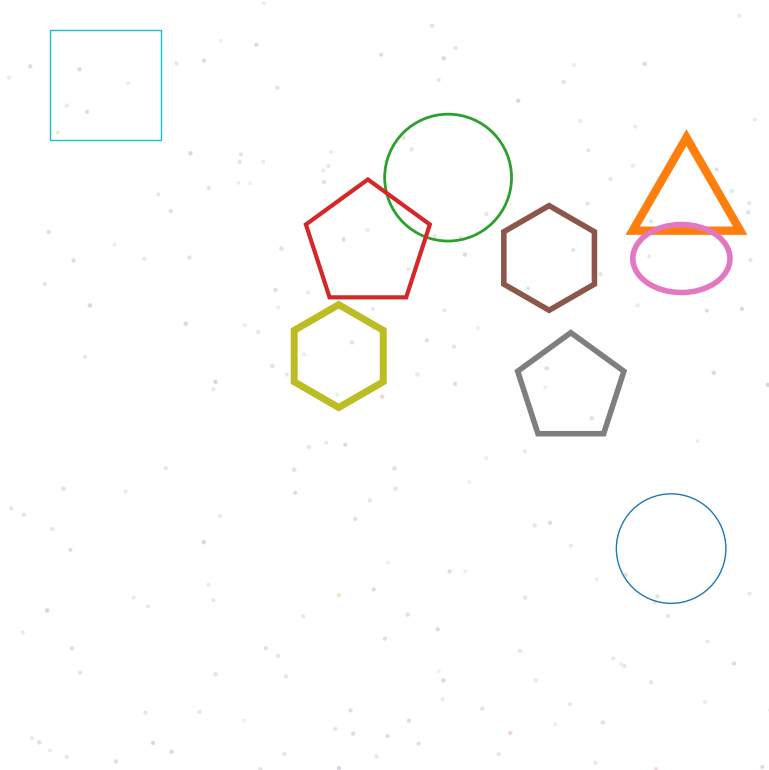[{"shape": "circle", "thickness": 0.5, "radius": 0.36, "center": [0.872, 0.288]}, {"shape": "triangle", "thickness": 3, "radius": 0.4, "center": [0.891, 0.741]}, {"shape": "circle", "thickness": 1, "radius": 0.41, "center": [0.582, 0.769]}, {"shape": "pentagon", "thickness": 1.5, "radius": 0.42, "center": [0.478, 0.682]}, {"shape": "hexagon", "thickness": 2, "radius": 0.34, "center": [0.713, 0.665]}, {"shape": "oval", "thickness": 2, "radius": 0.32, "center": [0.885, 0.664]}, {"shape": "pentagon", "thickness": 2, "radius": 0.36, "center": [0.741, 0.495]}, {"shape": "hexagon", "thickness": 2.5, "radius": 0.33, "center": [0.44, 0.538]}, {"shape": "square", "thickness": 0.5, "radius": 0.36, "center": [0.137, 0.89]}]